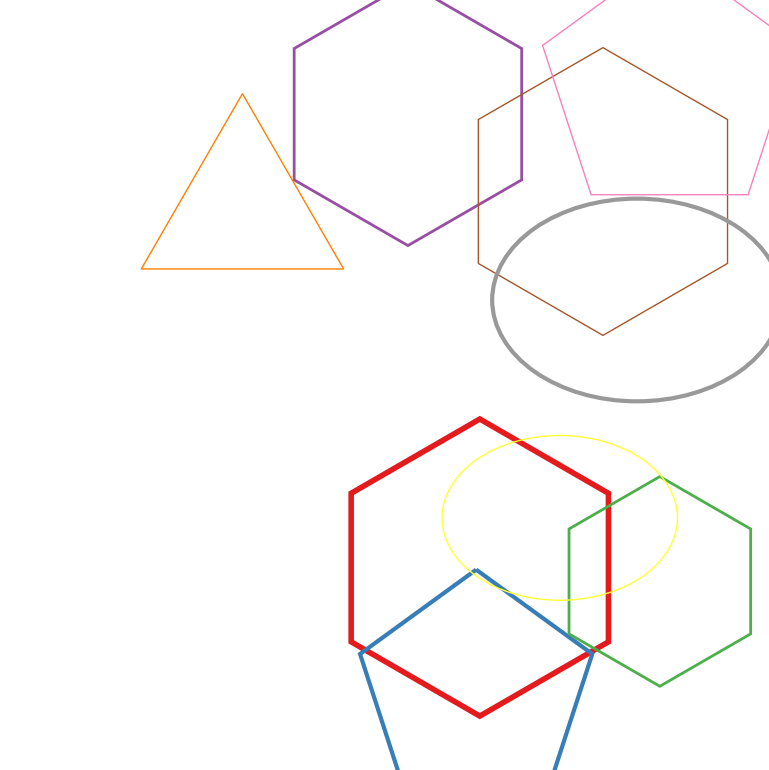[{"shape": "hexagon", "thickness": 2, "radius": 0.96, "center": [0.623, 0.263]}, {"shape": "pentagon", "thickness": 1.5, "radius": 0.79, "center": [0.618, 0.102]}, {"shape": "hexagon", "thickness": 1, "radius": 0.68, "center": [0.857, 0.245]}, {"shape": "hexagon", "thickness": 1, "radius": 0.85, "center": [0.53, 0.852]}, {"shape": "triangle", "thickness": 0.5, "radius": 0.76, "center": [0.315, 0.727]}, {"shape": "oval", "thickness": 0.5, "radius": 0.76, "center": [0.727, 0.327]}, {"shape": "hexagon", "thickness": 0.5, "radius": 0.93, "center": [0.783, 0.751]}, {"shape": "pentagon", "thickness": 0.5, "radius": 0.87, "center": [0.87, 0.887]}, {"shape": "oval", "thickness": 1.5, "radius": 0.94, "center": [0.827, 0.61]}]